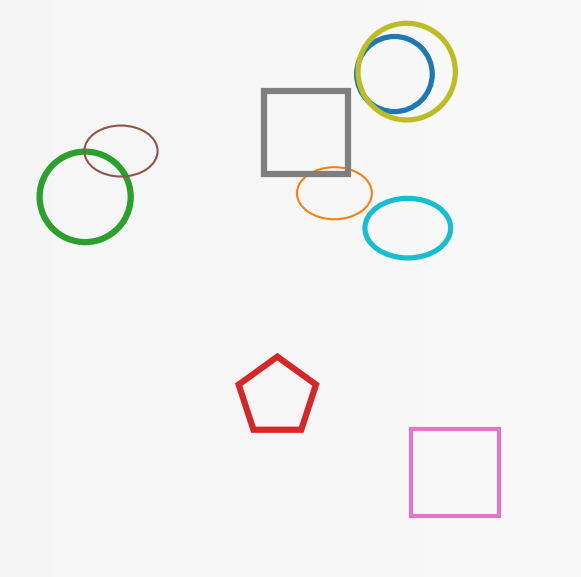[{"shape": "circle", "thickness": 2.5, "radius": 0.33, "center": [0.679, 0.871]}, {"shape": "oval", "thickness": 1, "radius": 0.32, "center": [0.575, 0.665]}, {"shape": "circle", "thickness": 3, "radius": 0.39, "center": [0.146, 0.658]}, {"shape": "pentagon", "thickness": 3, "radius": 0.35, "center": [0.477, 0.312]}, {"shape": "oval", "thickness": 1, "radius": 0.32, "center": [0.208, 0.738]}, {"shape": "square", "thickness": 2, "radius": 0.38, "center": [0.782, 0.181]}, {"shape": "square", "thickness": 3, "radius": 0.36, "center": [0.526, 0.77]}, {"shape": "circle", "thickness": 2.5, "radius": 0.42, "center": [0.7, 0.875]}, {"shape": "oval", "thickness": 2.5, "radius": 0.37, "center": [0.702, 0.604]}]